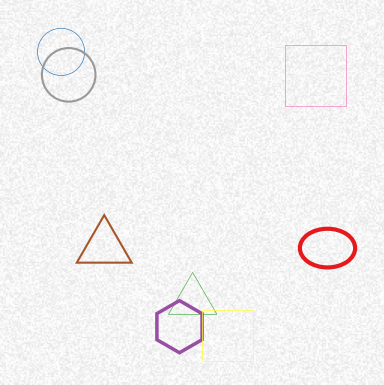[{"shape": "oval", "thickness": 3, "radius": 0.36, "center": [0.851, 0.356]}, {"shape": "circle", "thickness": 0.5, "radius": 0.31, "center": [0.159, 0.865]}, {"shape": "triangle", "thickness": 0.5, "radius": 0.36, "center": [0.5, 0.22]}, {"shape": "hexagon", "thickness": 2.5, "radius": 0.34, "center": [0.466, 0.152]}, {"shape": "square", "thickness": 0.5, "radius": 0.33, "center": [0.591, 0.129]}, {"shape": "triangle", "thickness": 1.5, "radius": 0.41, "center": [0.271, 0.359]}, {"shape": "square", "thickness": 0.5, "radius": 0.4, "center": [0.82, 0.803]}, {"shape": "circle", "thickness": 1.5, "radius": 0.35, "center": [0.178, 0.806]}]